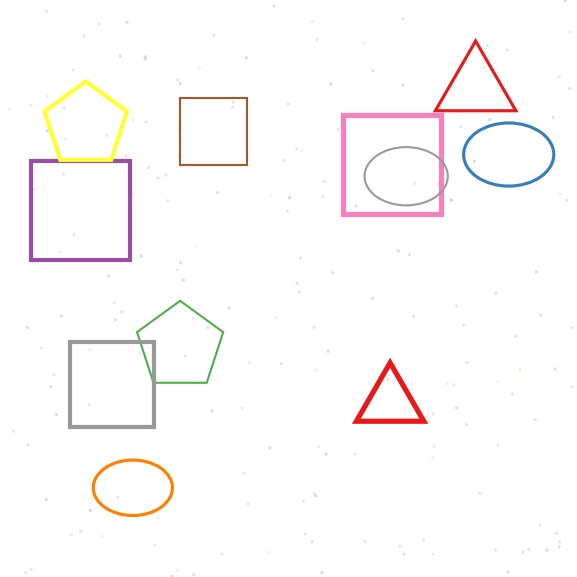[{"shape": "triangle", "thickness": 1.5, "radius": 0.4, "center": [0.824, 0.848]}, {"shape": "triangle", "thickness": 2.5, "radius": 0.34, "center": [0.676, 0.303]}, {"shape": "oval", "thickness": 1.5, "radius": 0.39, "center": [0.881, 0.732]}, {"shape": "pentagon", "thickness": 1, "radius": 0.39, "center": [0.312, 0.4]}, {"shape": "square", "thickness": 2, "radius": 0.43, "center": [0.139, 0.635]}, {"shape": "oval", "thickness": 1.5, "radius": 0.34, "center": [0.23, 0.154]}, {"shape": "pentagon", "thickness": 2, "radius": 0.38, "center": [0.149, 0.783]}, {"shape": "square", "thickness": 1, "radius": 0.29, "center": [0.37, 0.772]}, {"shape": "square", "thickness": 2.5, "radius": 0.43, "center": [0.678, 0.714]}, {"shape": "oval", "thickness": 1, "radius": 0.36, "center": [0.703, 0.694]}, {"shape": "square", "thickness": 2, "radius": 0.37, "center": [0.194, 0.333]}]